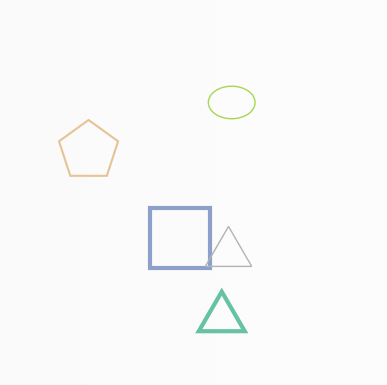[{"shape": "triangle", "thickness": 3, "radius": 0.34, "center": [0.572, 0.174]}, {"shape": "square", "thickness": 3, "radius": 0.39, "center": [0.464, 0.381]}, {"shape": "oval", "thickness": 1, "radius": 0.3, "center": [0.598, 0.734]}, {"shape": "pentagon", "thickness": 1.5, "radius": 0.4, "center": [0.229, 0.608]}, {"shape": "triangle", "thickness": 1, "radius": 0.35, "center": [0.59, 0.343]}]